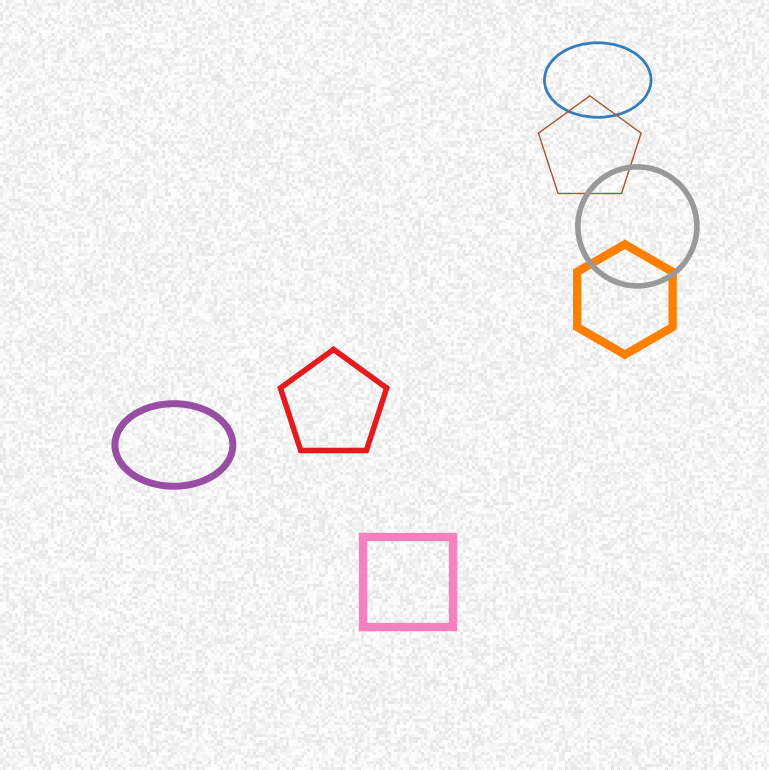[{"shape": "pentagon", "thickness": 2, "radius": 0.36, "center": [0.433, 0.474]}, {"shape": "oval", "thickness": 1, "radius": 0.35, "center": [0.776, 0.896]}, {"shape": "oval", "thickness": 2.5, "radius": 0.38, "center": [0.226, 0.422]}, {"shape": "hexagon", "thickness": 3, "radius": 0.36, "center": [0.812, 0.611]}, {"shape": "pentagon", "thickness": 0.5, "radius": 0.35, "center": [0.766, 0.805]}, {"shape": "square", "thickness": 3, "radius": 0.29, "center": [0.53, 0.244]}, {"shape": "circle", "thickness": 2, "radius": 0.39, "center": [0.828, 0.706]}]